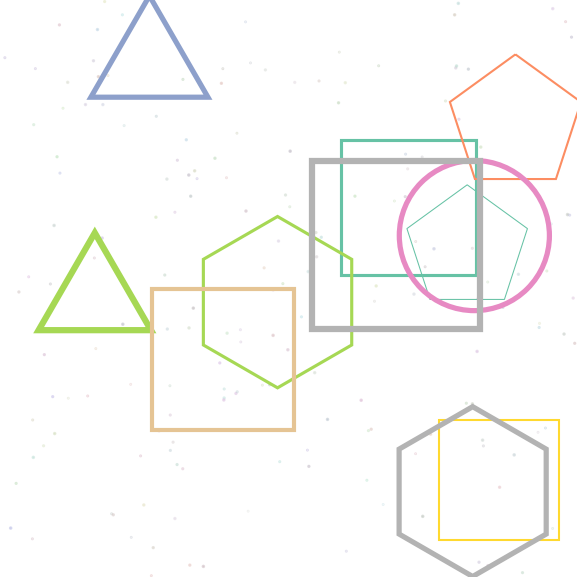[{"shape": "pentagon", "thickness": 0.5, "radius": 0.55, "center": [0.809, 0.569]}, {"shape": "square", "thickness": 1.5, "radius": 0.58, "center": [0.707, 0.639]}, {"shape": "pentagon", "thickness": 1, "radius": 0.6, "center": [0.893, 0.786]}, {"shape": "triangle", "thickness": 2.5, "radius": 0.59, "center": [0.259, 0.889]}, {"shape": "circle", "thickness": 2.5, "radius": 0.65, "center": [0.821, 0.591]}, {"shape": "triangle", "thickness": 3, "radius": 0.56, "center": [0.164, 0.484]}, {"shape": "hexagon", "thickness": 1.5, "radius": 0.74, "center": [0.481, 0.476]}, {"shape": "square", "thickness": 1, "radius": 0.52, "center": [0.864, 0.168]}, {"shape": "square", "thickness": 2, "radius": 0.61, "center": [0.386, 0.377]}, {"shape": "hexagon", "thickness": 2.5, "radius": 0.74, "center": [0.818, 0.148]}, {"shape": "square", "thickness": 3, "radius": 0.73, "center": [0.686, 0.574]}]